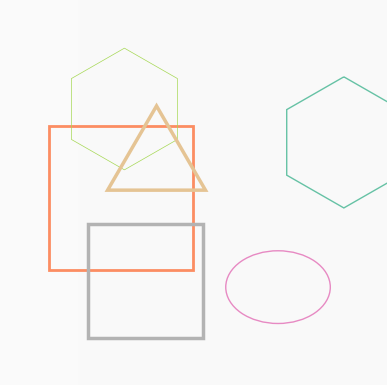[{"shape": "hexagon", "thickness": 1, "radius": 0.85, "center": [0.887, 0.63]}, {"shape": "square", "thickness": 2, "radius": 0.93, "center": [0.312, 0.486]}, {"shape": "oval", "thickness": 1, "radius": 0.67, "center": [0.717, 0.254]}, {"shape": "hexagon", "thickness": 0.5, "radius": 0.79, "center": [0.321, 0.717]}, {"shape": "triangle", "thickness": 2.5, "radius": 0.73, "center": [0.404, 0.579]}, {"shape": "square", "thickness": 2.5, "radius": 0.74, "center": [0.375, 0.271]}]